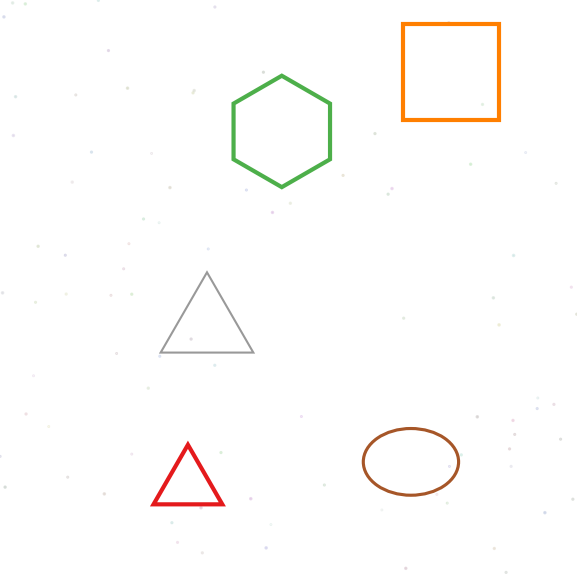[{"shape": "triangle", "thickness": 2, "radius": 0.34, "center": [0.325, 0.16]}, {"shape": "hexagon", "thickness": 2, "radius": 0.48, "center": [0.488, 0.772]}, {"shape": "square", "thickness": 2, "radius": 0.42, "center": [0.781, 0.874]}, {"shape": "oval", "thickness": 1.5, "radius": 0.41, "center": [0.712, 0.199]}, {"shape": "triangle", "thickness": 1, "radius": 0.46, "center": [0.358, 0.435]}]